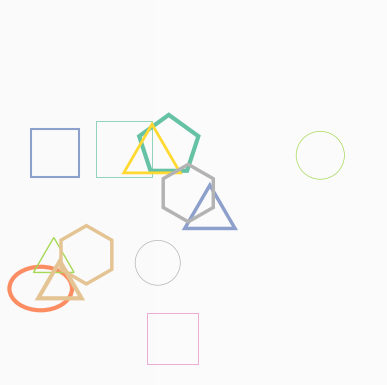[{"shape": "square", "thickness": 0.5, "radius": 0.37, "center": [0.32, 0.613]}, {"shape": "pentagon", "thickness": 3, "radius": 0.4, "center": [0.436, 0.621]}, {"shape": "oval", "thickness": 3, "radius": 0.4, "center": [0.105, 0.251]}, {"shape": "triangle", "thickness": 2.5, "radius": 0.37, "center": [0.542, 0.444]}, {"shape": "square", "thickness": 1.5, "radius": 0.31, "center": [0.142, 0.603]}, {"shape": "square", "thickness": 0.5, "radius": 0.33, "center": [0.445, 0.12]}, {"shape": "circle", "thickness": 0.5, "radius": 0.31, "center": [0.827, 0.597]}, {"shape": "triangle", "thickness": 1, "radius": 0.3, "center": [0.139, 0.323]}, {"shape": "triangle", "thickness": 2, "radius": 0.42, "center": [0.392, 0.593]}, {"shape": "hexagon", "thickness": 2.5, "radius": 0.38, "center": [0.223, 0.338]}, {"shape": "triangle", "thickness": 3, "radius": 0.32, "center": [0.155, 0.257]}, {"shape": "hexagon", "thickness": 2.5, "radius": 0.37, "center": [0.486, 0.498]}, {"shape": "circle", "thickness": 0.5, "radius": 0.29, "center": [0.407, 0.317]}]